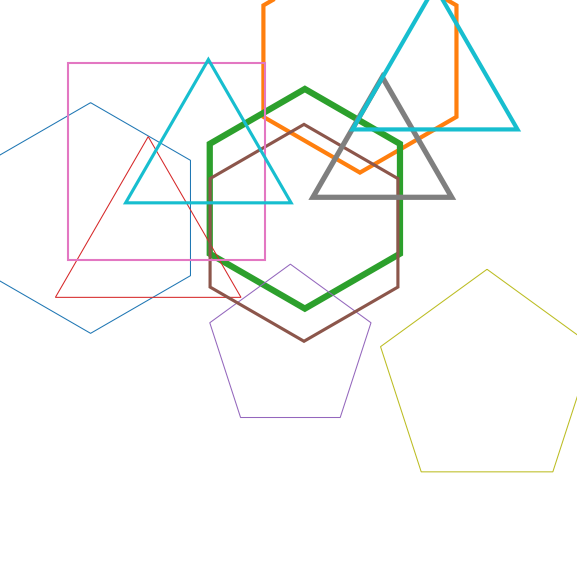[{"shape": "hexagon", "thickness": 0.5, "radius": 1.0, "center": [0.157, 0.622]}, {"shape": "hexagon", "thickness": 2, "radius": 0.97, "center": [0.623, 0.893]}, {"shape": "hexagon", "thickness": 3, "radius": 0.95, "center": [0.528, 0.655]}, {"shape": "triangle", "thickness": 0.5, "radius": 0.93, "center": [0.257, 0.577]}, {"shape": "pentagon", "thickness": 0.5, "radius": 0.73, "center": [0.503, 0.395]}, {"shape": "hexagon", "thickness": 1.5, "radius": 0.94, "center": [0.526, 0.596]}, {"shape": "square", "thickness": 1, "radius": 0.85, "center": [0.288, 0.719]}, {"shape": "triangle", "thickness": 2.5, "radius": 0.69, "center": [0.662, 0.727]}, {"shape": "pentagon", "thickness": 0.5, "radius": 0.97, "center": [0.843, 0.339]}, {"shape": "triangle", "thickness": 2, "radius": 0.83, "center": [0.753, 0.858]}, {"shape": "triangle", "thickness": 1.5, "radius": 0.83, "center": [0.361, 0.731]}]